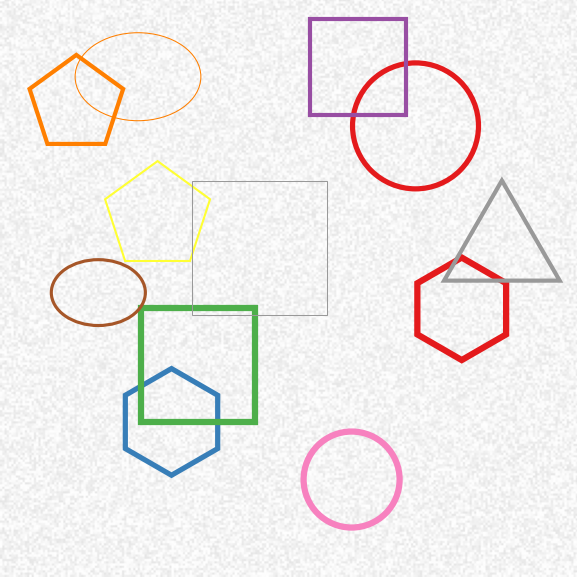[{"shape": "hexagon", "thickness": 3, "radius": 0.44, "center": [0.8, 0.464]}, {"shape": "circle", "thickness": 2.5, "radius": 0.55, "center": [0.72, 0.781]}, {"shape": "hexagon", "thickness": 2.5, "radius": 0.46, "center": [0.297, 0.269]}, {"shape": "square", "thickness": 3, "radius": 0.49, "center": [0.342, 0.367]}, {"shape": "square", "thickness": 2, "radius": 0.42, "center": [0.62, 0.883]}, {"shape": "oval", "thickness": 0.5, "radius": 0.54, "center": [0.239, 0.866]}, {"shape": "pentagon", "thickness": 2, "radius": 0.43, "center": [0.132, 0.819]}, {"shape": "pentagon", "thickness": 1, "radius": 0.48, "center": [0.273, 0.625]}, {"shape": "oval", "thickness": 1.5, "radius": 0.41, "center": [0.17, 0.492]}, {"shape": "circle", "thickness": 3, "radius": 0.42, "center": [0.609, 0.169]}, {"shape": "square", "thickness": 0.5, "radius": 0.58, "center": [0.449, 0.57]}, {"shape": "triangle", "thickness": 2, "radius": 0.58, "center": [0.869, 0.571]}]